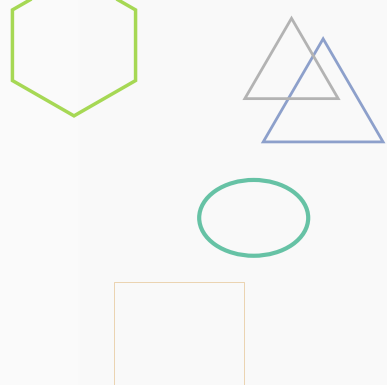[{"shape": "oval", "thickness": 3, "radius": 0.7, "center": [0.655, 0.434]}, {"shape": "triangle", "thickness": 2, "radius": 0.89, "center": [0.834, 0.721]}, {"shape": "hexagon", "thickness": 2.5, "radius": 0.92, "center": [0.191, 0.883]}, {"shape": "square", "thickness": 0.5, "radius": 0.84, "center": [0.462, 0.101]}, {"shape": "triangle", "thickness": 2, "radius": 0.7, "center": [0.752, 0.813]}]